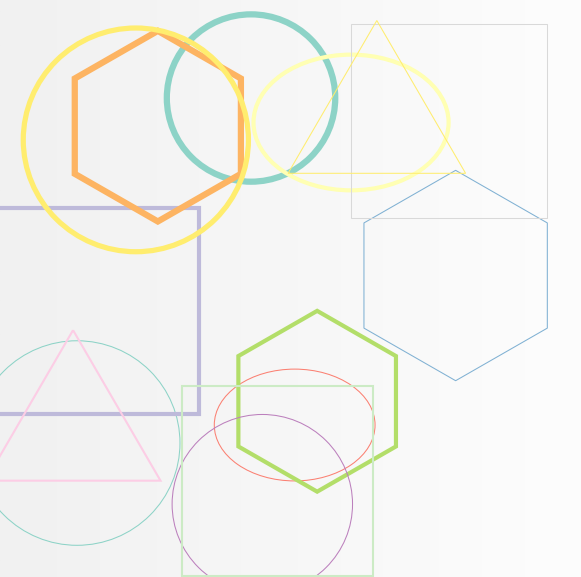[{"shape": "circle", "thickness": 3, "radius": 0.72, "center": [0.432, 0.829]}, {"shape": "circle", "thickness": 0.5, "radius": 0.89, "center": [0.133, 0.232]}, {"shape": "oval", "thickness": 2, "radius": 0.84, "center": [0.604, 0.787]}, {"shape": "square", "thickness": 2, "radius": 0.89, "center": [0.164, 0.46]}, {"shape": "oval", "thickness": 0.5, "radius": 0.69, "center": [0.507, 0.263]}, {"shape": "hexagon", "thickness": 0.5, "radius": 0.91, "center": [0.784, 0.522]}, {"shape": "hexagon", "thickness": 3, "radius": 0.83, "center": [0.272, 0.781]}, {"shape": "hexagon", "thickness": 2, "radius": 0.78, "center": [0.546, 0.304]}, {"shape": "triangle", "thickness": 1, "radius": 0.87, "center": [0.126, 0.254]}, {"shape": "square", "thickness": 0.5, "radius": 0.84, "center": [0.773, 0.79]}, {"shape": "circle", "thickness": 0.5, "radius": 0.78, "center": [0.451, 0.126]}, {"shape": "square", "thickness": 1, "radius": 0.82, "center": [0.478, 0.166]}, {"shape": "circle", "thickness": 2.5, "radius": 0.97, "center": [0.234, 0.757]}, {"shape": "triangle", "thickness": 0.5, "radius": 0.88, "center": [0.648, 0.787]}]